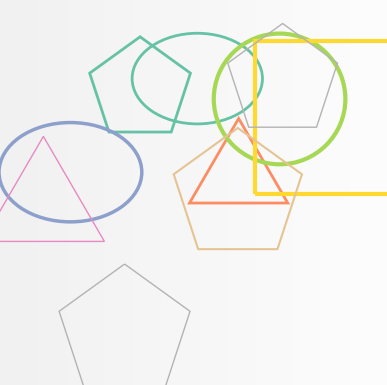[{"shape": "oval", "thickness": 2, "radius": 0.84, "center": [0.509, 0.796]}, {"shape": "pentagon", "thickness": 2, "radius": 0.68, "center": [0.361, 0.768]}, {"shape": "triangle", "thickness": 2, "radius": 0.73, "center": [0.616, 0.546]}, {"shape": "oval", "thickness": 2.5, "radius": 0.92, "center": [0.182, 0.553]}, {"shape": "triangle", "thickness": 1, "radius": 0.91, "center": [0.112, 0.464]}, {"shape": "circle", "thickness": 3, "radius": 0.85, "center": [0.721, 0.743]}, {"shape": "square", "thickness": 3, "radius": 0.99, "center": [0.857, 0.695]}, {"shape": "pentagon", "thickness": 1.5, "radius": 0.87, "center": [0.614, 0.494]}, {"shape": "pentagon", "thickness": 1, "radius": 0.89, "center": [0.321, 0.137]}, {"shape": "pentagon", "thickness": 1, "radius": 0.74, "center": [0.729, 0.79]}]